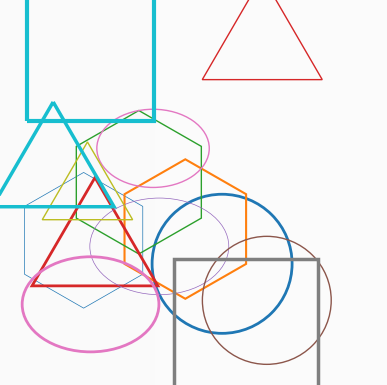[{"shape": "circle", "thickness": 2, "radius": 0.9, "center": [0.573, 0.315]}, {"shape": "hexagon", "thickness": 0.5, "radius": 0.88, "center": [0.216, 0.376]}, {"shape": "hexagon", "thickness": 1.5, "radius": 0.91, "center": [0.478, 0.405]}, {"shape": "hexagon", "thickness": 1, "radius": 0.93, "center": [0.358, 0.527]}, {"shape": "triangle", "thickness": 2, "radius": 0.94, "center": [0.245, 0.351]}, {"shape": "triangle", "thickness": 1, "radius": 0.89, "center": [0.677, 0.883]}, {"shape": "oval", "thickness": 0.5, "radius": 0.9, "center": [0.411, 0.36]}, {"shape": "circle", "thickness": 1, "radius": 0.83, "center": [0.689, 0.22]}, {"shape": "oval", "thickness": 2, "radius": 0.88, "center": [0.234, 0.21]}, {"shape": "oval", "thickness": 1, "radius": 0.73, "center": [0.395, 0.615]}, {"shape": "square", "thickness": 2.5, "radius": 0.92, "center": [0.635, 0.142]}, {"shape": "triangle", "thickness": 1, "radius": 0.67, "center": [0.226, 0.497]}, {"shape": "square", "thickness": 3, "radius": 0.82, "center": [0.233, 0.849]}, {"shape": "triangle", "thickness": 2.5, "radius": 0.91, "center": [0.137, 0.554]}]